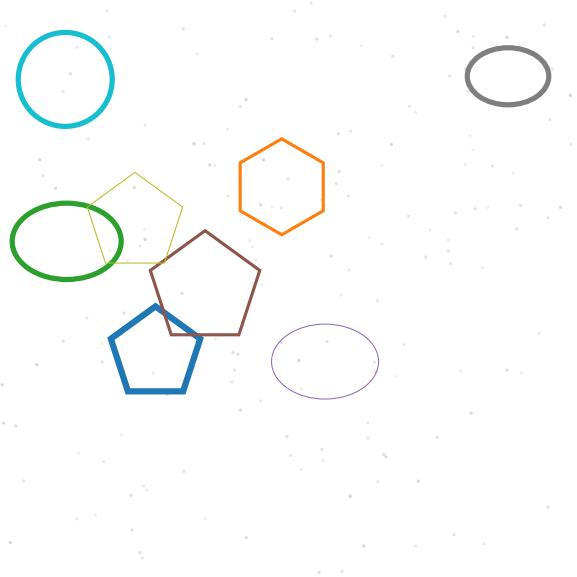[{"shape": "pentagon", "thickness": 3, "radius": 0.41, "center": [0.269, 0.387]}, {"shape": "hexagon", "thickness": 1.5, "radius": 0.42, "center": [0.488, 0.676]}, {"shape": "oval", "thickness": 2.5, "radius": 0.47, "center": [0.115, 0.581]}, {"shape": "oval", "thickness": 0.5, "radius": 0.46, "center": [0.563, 0.373]}, {"shape": "pentagon", "thickness": 1.5, "radius": 0.5, "center": [0.355, 0.5]}, {"shape": "oval", "thickness": 2.5, "radius": 0.35, "center": [0.88, 0.867]}, {"shape": "pentagon", "thickness": 0.5, "radius": 0.43, "center": [0.234, 0.614]}, {"shape": "circle", "thickness": 2.5, "radius": 0.41, "center": [0.113, 0.862]}]